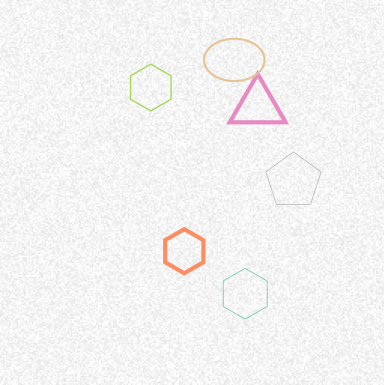[{"shape": "hexagon", "thickness": 0.5, "radius": 0.33, "center": [0.637, 0.237]}, {"shape": "hexagon", "thickness": 3, "radius": 0.29, "center": [0.479, 0.348]}, {"shape": "triangle", "thickness": 3, "radius": 0.42, "center": [0.669, 0.724]}, {"shape": "hexagon", "thickness": 1, "radius": 0.3, "center": [0.392, 0.773]}, {"shape": "oval", "thickness": 1.5, "radius": 0.39, "center": [0.609, 0.844]}, {"shape": "pentagon", "thickness": 0.5, "radius": 0.38, "center": [0.762, 0.53]}]